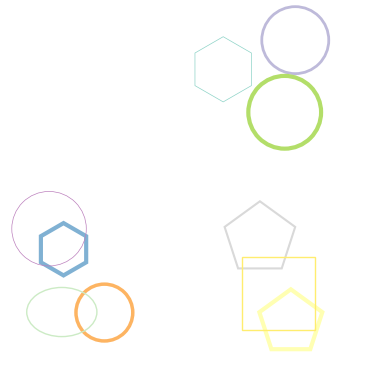[{"shape": "hexagon", "thickness": 0.5, "radius": 0.42, "center": [0.58, 0.82]}, {"shape": "pentagon", "thickness": 3, "radius": 0.43, "center": [0.755, 0.163]}, {"shape": "circle", "thickness": 2, "radius": 0.43, "center": [0.767, 0.896]}, {"shape": "hexagon", "thickness": 3, "radius": 0.34, "center": [0.165, 0.353]}, {"shape": "circle", "thickness": 2.5, "radius": 0.37, "center": [0.271, 0.188]}, {"shape": "circle", "thickness": 3, "radius": 0.47, "center": [0.74, 0.708]}, {"shape": "pentagon", "thickness": 1.5, "radius": 0.48, "center": [0.675, 0.381]}, {"shape": "circle", "thickness": 0.5, "radius": 0.48, "center": [0.127, 0.406]}, {"shape": "oval", "thickness": 1, "radius": 0.46, "center": [0.161, 0.19]}, {"shape": "square", "thickness": 1, "radius": 0.47, "center": [0.723, 0.239]}]